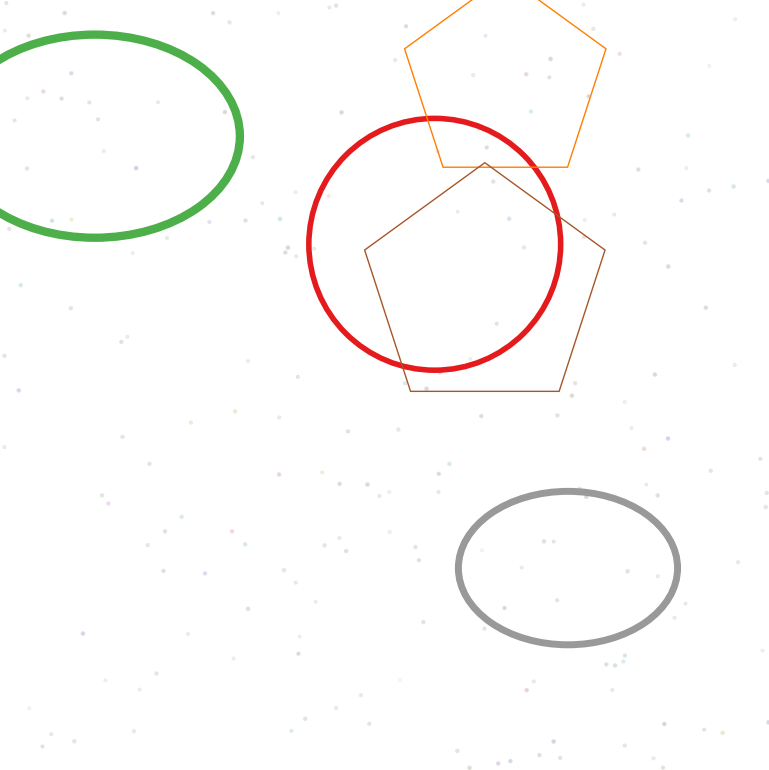[{"shape": "circle", "thickness": 2, "radius": 0.82, "center": [0.565, 0.683]}, {"shape": "oval", "thickness": 3, "radius": 0.94, "center": [0.123, 0.823]}, {"shape": "pentagon", "thickness": 0.5, "radius": 0.69, "center": [0.656, 0.894]}, {"shape": "pentagon", "thickness": 0.5, "radius": 0.82, "center": [0.63, 0.625]}, {"shape": "oval", "thickness": 2.5, "radius": 0.71, "center": [0.738, 0.262]}]